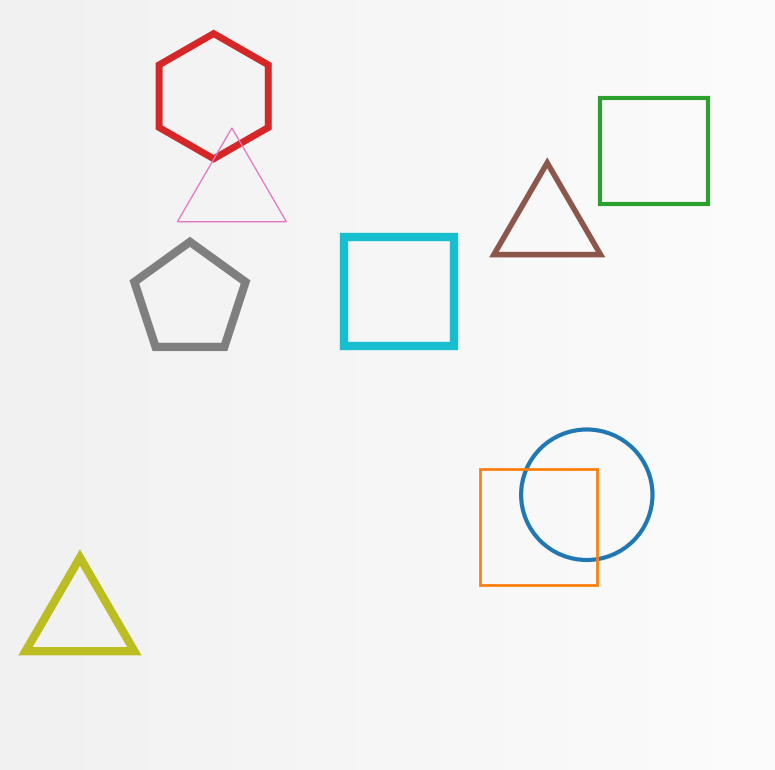[{"shape": "circle", "thickness": 1.5, "radius": 0.42, "center": [0.757, 0.357]}, {"shape": "square", "thickness": 1, "radius": 0.38, "center": [0.694, 0.315]}, {"shape": "square", "thickness": 1.5, "radius": 0.35, "center": [0.844, 0.804]}, {"shape": "hexagon", "thickness": 2.5, "radius": 0.41, "center": [0.276, 0.875]}, {"shape": "triangle", "thickness": 2, "radius": 0.4, "center": [0.706, 0.709]}, {"shape": "triangle", "thickness": 0.5, "radius": 0.41, "center": [0.299, 0.753]}, {"shape": "pentagon", "thickness": 3, "radius": 0.38, "center": [0.245, 0.61]}, {"shape": "triangle", "thickness": 3, "radius": 0.41, "center": [0.103, 0.195]}, {"shape": "square", "thickness": 3, "radius": 0.35, "center": [0.515, 0.621]}]